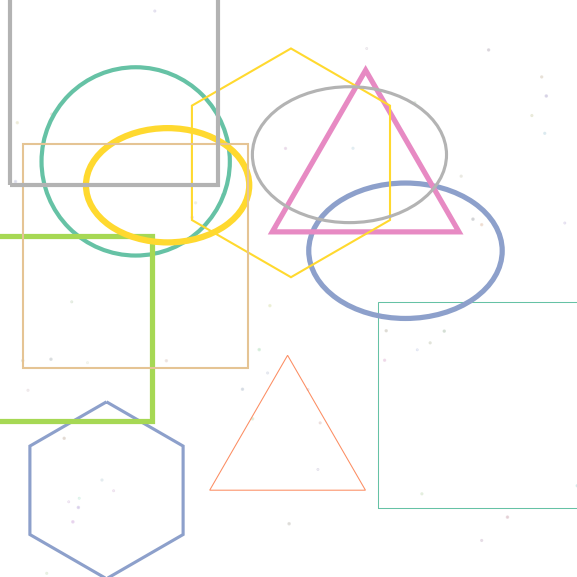[{"shape": "square", "thickness": 0.5, "radius": 0.89, "center": [0.833, 0.298]}, {"shape": "circle", "thickness": 2, "radius": 0.82, "center": [0.235, 0.72]}, {"shape": "triangle", "thickness": 0.5, "radius": 0.78, "center": [0.498, 0.228]}, {"shape": "hexagon", "thickness": 1.5, "radius": 0.77, "center": [0.184, 0.15]}, {"shape": "oval", "thickness": 2.5, "radius": 0.84, "center": [0.702, 0.565]}, {"shape": "triangle", "thickness": 2.5, "radius": 0.93, "center": [0.633, 0.691]}, {"shape": "square", "thickness": 2.5, "radius": 0.8, "center": [0.104, 0.431]}, {"shape": "oval", "thickness": 3, "radius": 0.71, "center": [0.29, 0.678]}, {"shape": "hexagon", "thickness": 1, "radius": 0.99, "center": [0.504, 0.717]}, {"shape": "square", "thickness": 1, "radius": 0.97, "center": [0.234, 0.556]}, {"shape": "oval", "thickness": 1.5, "radius": 0.84, "center": [0.605, 0.731]}, {"shape": "square", "thickness": 2, "radius": 0.9, "center": [0.198, 0.86]}]